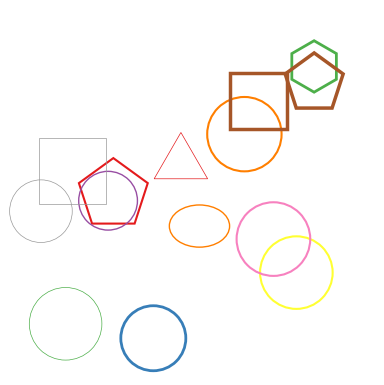[{"shape": "pentagon", "thickness": 1.5, "radius": 0.47, "center": [0.294, 0.495]}, {"shape": "triangle", "thickness": 0.5, "radius": 0.4, "center": [0.47, 0.576]}, {"shape": "circle", "thickness": 2, "radius": 0.42, "center": [0.398, 0.121]}, {"shape": "hexagon", "thickness": 2, "radius": 0.33, "center": [0.816, 0.827]}, {"shape": "circle", "thickness": 0.5, "radius": 0.47, "center": [0.17, 0.159]}, {"shape": "circle", "thickness": 1, "radius": 0.38, "center": [0.281, 0.479]}, {"shape": "circle", "thickness": 1.5, "radius": 0.48, "center": [0.635, 0.652]}, {"shape": "oval", "thickness": 1, "radius": 0.39, "center": [0.518, 0.413]}, {"shape": "circle", "thickness": 1.5, "radius": 0.47, "center": [0.77, 0.292]}, {"shape": "square", "thickness": 2.5, "radius": 0.37, "center": [0.672, 0.738]}, {"shape": "pentagon", "thickness": 2.5, "radius": 0.4, "center": [0.816, 0.783]}, {"shape": "circle", "thickness": 1.5, "radius": 0.48, "center": [0.71, 0.379]}, {"shape": "square", "thickness": 0.5, "radius": 0.43, "center": [0.188, 0.556]}, {"shape": "circle", "thickness": 0.5, "radius": 0.41, "center": [0.106, 0.451]}]